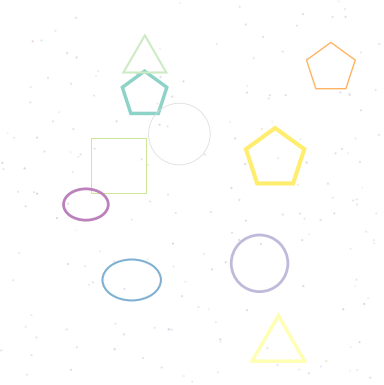[{"shape": "pentagon", "thickness": 2.5, "radius": 0.3, "center": [0.376, 0.754]}, {"shape": "triangle", "thickness": 2.5, "radius": 0.39, "center": [0.723, 0.101]}, {"shape": "circle", "thickness": 2, "radius": 0.37, "center": [0.674, 0.316]}, {"shape": "oval", "thickness": 1.5, "radius": 0.38, "center": [0.342, 0.273]}, {"shape": "pentagon", "thickness": 1, "radius": 0.33, "center": [0.859, 0.823]}, {"shape": "square", "thickness": 0.5, "radius": 0.35, "center": [0.308, 0.57]}, {"shape": "circle", "thickness": 0.5, "radius": 0.4, "center": [0.466, 0.652]}, {"shape": "oval", "thickness": 2, "radius": 0.29, "center": [0.223, 0.469]}, {"shape": "triangle", "thickness": 1.5, "radius": 0.32, "center": [0.376, 0.844]}, {"shape": "pentagon", "thickness": 3, "radius": 0.4, "center": [0.715, 0.588]}]